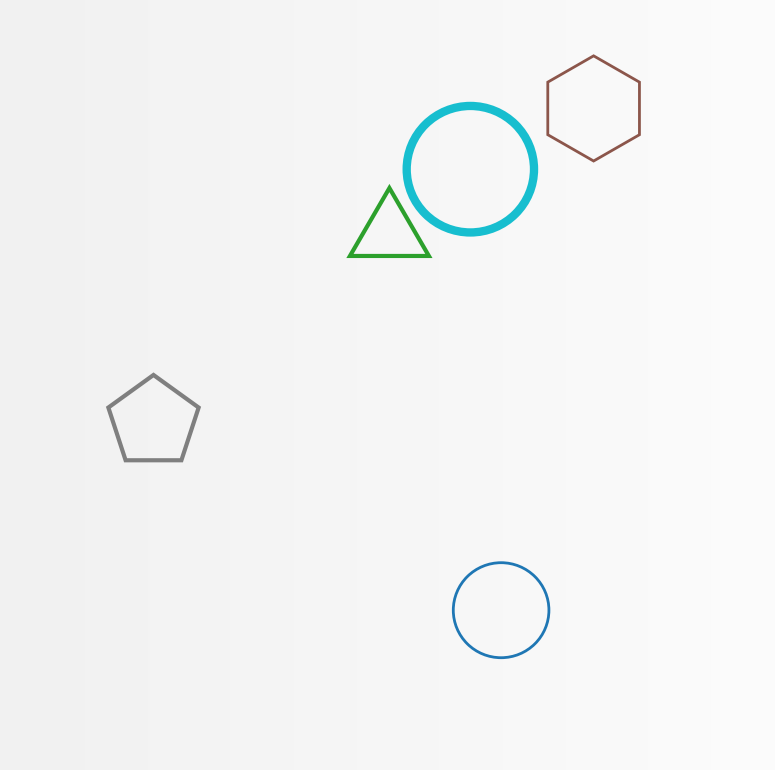[{"shape": "circle", "thickness": 1, "radius": 0.31, "center": [0.647, 0.208]}, {"shape": "triangle", "thickness": 1.5, "radius": 0.29, "center": [0.502, 0.697]}, {"shape": "hexagon", "thickness": 1, "radius": 0.34, "center": [0.766, 0.859]}, {"shape": "pentagon", "thickness": 1.5, "radius": 0.31, "center": [0.198, 0.452]}, {"shape": "circle", "thickness": 3, "radius": 0.41, "center": [0.607, 0.78]}]